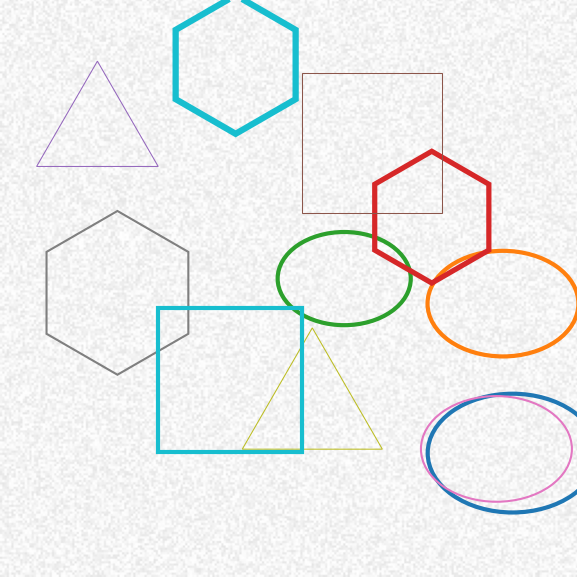[{"shape": "oval", "thickness": 2, "radius": 0.73, "center": [0.887, 0.215]}, {"shape": "oval", "thickness": 2, "radius": 0.65, "center": [0.871, 0.473]}, {"shape": "oval", "thickness": 2, "radius": 0.58, "center": [0.596, 0.517]}, {"shape": "hexagon", "thickness": 2.5, "radius": 0.57, "center": [0.748, 0.623]}, {"shape": "triangle", "thickness": 0.5, "radius": 0.61, "center": [0.169, 0.772]}, {"shape": "square", "thickness": 0.5, "radius": 0.6, "center": [0.644, 0.751]}, {"shape": "oval", "thickness": 1, "radius": 0.65, "center": [0.86, 0.222]}, {"shape": "hexagon", "thickness": 1, "radius": 0.71, "center": [0.203, 0.492]}, {"shape": "triangle", "thickness": 0.5, "radius": 0.7, "center": [0.541, 0.291]}, {"shape": "square", "thickness": 2, "radius": 0.62, "center": [0.398, 0.341]}, {"shape": "hexagon", "thickness": 3, "radius": 0.6, "center": [0.408, 0.887]}]